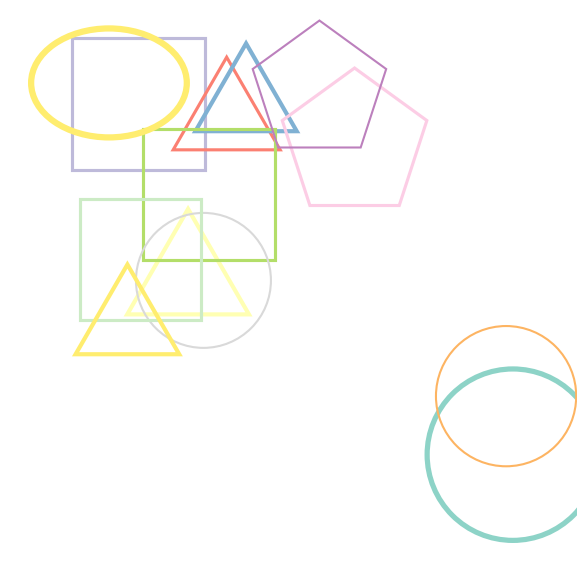[{"shape": "circle", "thickness": 2.5, "radius": 0.74, "center": [0.888, 0.212]}, {"shape": "triangle", "thickness": 2, "radius": 0.61, "center": [0.326, 0.516]}, {"shape": "square", "thickness": 1.5, "radius": 0.57, "center": [0.24, 0.819]}, {"shape": "triangle", "thickness": 1.5, "radius": 0.53, "center": [0.392, 0.793]}, {"shape": "triangle", "thickness": 2, "radius": 0.51, "center": [0.426, 0.823]}, {"shape": "circle", "thickness": 1, "radius": 0.61, "center": [0.876, 0.313]}, {"shape": "square", "thickness": 1.5, "radius": 0.57, "center": [0.361, 0.663]}, {"shape": "pentagon", "thickness": 1.5, "radius": 0.66, "center": [0.614, 0.75]}, {"shape": "circle", "thickness": 1, "radius": 0.58, "center": [0.352, 0.514]}, {"shape": "pentagon", "thickness": 1, "radius": 0.61, "center": [0.553, 0.842]}, {"shape": "square", "thickness": 1.5, "radius": 0.52, "center": [0.244, 0.55]}, {"shape": "oval", "thickness": 3, "radius": 0.67, "center": [0.189, 0.856]}, {"shape": "triangle", "thickness": 2, "radius": 0.52, "center": [0.221, 0.438]}]